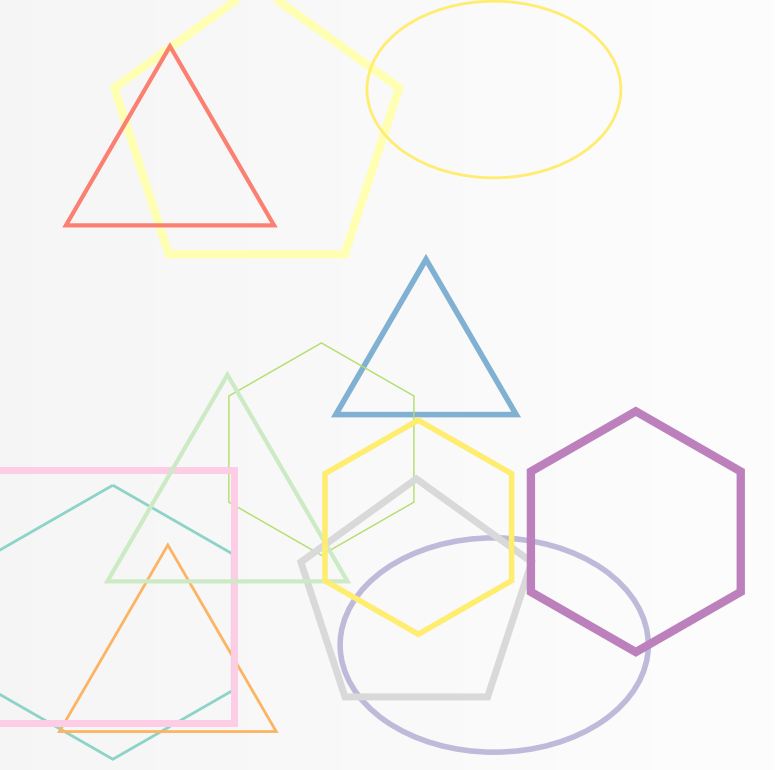[{"shape": "hexagon", "thickness": 1, "radius": 0.89, "center": [0.146, 0.192]}, {"shape": "pentagon", "thickness": 3, "radius": 0.97, "center": [0.331, 0.826]}, {"shape": "oval", "thickness": 2, "radius": 0.99, "center": [0.638, 0.162]}, {"shape": "triangle", "thickness": 1.5, "radius": 0.78, "center": [0.219, 0.785]}, {"shape": "triangle", "thickness": 2, "radius": 0.67, "center": [0.55, 0.529]}, {"shape": "triangle", "thickness": 1, "radius": 0.81, "center": [0.217, 0.131]}, {"shape": "hexagon", "thickness": 0.5, "radius": 0.69, "center": [0.415, 0.417]}, {"shape": "square", "thickness": 2.5, "radius": 0.82, "center": [0.138, 0.225]}, {"shape": "pentagon", "thickness": 2.5, "radius": 0.78, "center": [0.537, 0.222]}, {"shape": "hexagon", "thickness": 3, "radius": 0.78, "center": [0.82, 0.309]}, {"shape": "triangle", "thickness": 1.5, "radius": 0.89, "center": [0.293, 0.334]}, {"shape": "oval", "thickness": 1, "radius": 0.82, "center": [0.637, 0.884]}, {"shape": "hexagon", "thickness": 2, "radius": 0.7, "center": [0.54, 0.315]}]